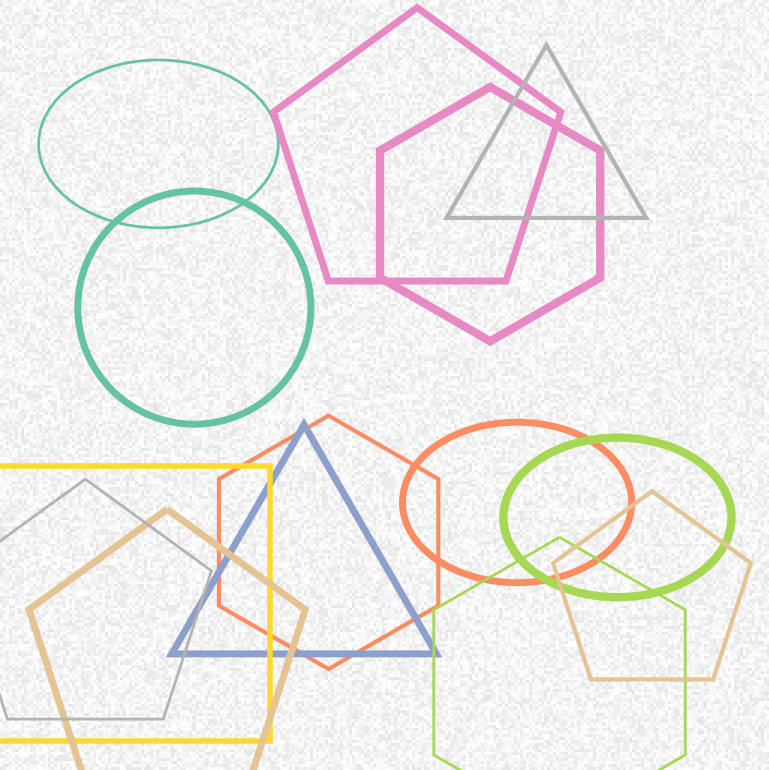[{"shape": "circle", "thickness": 2.5, "radius": 0.76, "center": [0.252, 0.6]}, {"shape": "oval", "thickness": 1, "radius": 0.78, "center": [0.206, 0.813]}, {"shape": "hexagon", "thickness": 1.5, "radius": 0.82, "center": [0.427, 0.296]}, {"shape": "oval", "thickness": 2.5, "radius": 0.74, "center": [0.672, 0.347]}, {"shape": "triangle", "thickness": 2.5, "radius": 0.99, "center": [0.395, 0.25]}, {"shape": "hexagon", "thickness": 3, "radius": 0.83, "center": [0.637, 0.722]}, {"shape": "pentagon", "thickness": 2.5, "radius": 0.98, "center": [0.542, 0.794]}, {"shape": "oval", "thickness": 3, "radius": 0.74, "center": [0.802, 0.328]}, {"shape": "hexagon", "thickness": 1, "radius": 0.94, "center": [0.727, 0.114]}, {"shape": "square", "thickness": 2, "radius": 0.9, "center": [0.172, 0.216]}, {"shape": "pentagon", "thickness": 1.5, "radius": 0.68, "center": [0.847, 0.227]}, {"shape": "pentagon", "thickness": 2.5, "radius": 0.94, "center": [0.217, 0.15]}, {"shape": "pentagon", "thickness": 1, "radius": 0.86, "center": [0.111, 0.205]}, {"shape": "triangle", "thickness": 1.5, "radius": 0.75, "center": [0.71, 0.792]}]